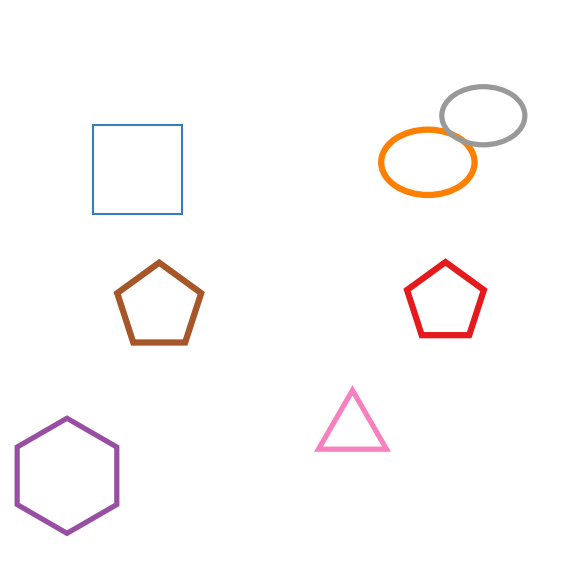[{"shape": "pentagon", "thickness": 3, "radius": 0.35, "center": [0.771, 0.475]}, {"shape": "square", "thickness": 1, "radius": 0.38, "center": [0.238, 0.706]}, {"shape": "hexagon", "thickness": 2.5, "radius": 0.5, "center": [0.116, 0.175]}, {"shape": "oval", "thickness": 3, "radius": 0.4, "center": [0.741, 0.718]}, {"shape": "pentagon", "thickness": 3, "radius": 0.38, "center": [0.276, 0.468]}, {"shape": "triangle", "thickness": 2.5, "radius": 0.34, "center": [0.61, 0.255]}, {"shape": "oval", "thickness": 2.5, "radius": 0.36, "center": [0.837, 0.799]}]